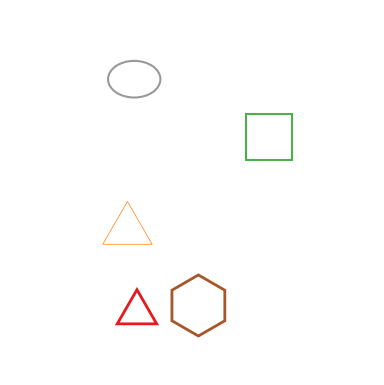[{"shape": "triangle", "thickness": 2, "radius": 0.3, "center": [0.356, 0.188]}, {"shape": "square", "thickness": 1.5, "radius": 0.3, "center": [0.698, 0.644]}, {"shape": "triangle", "thickness": 0.5, "radius": 0.37, "center": [0.331, 0.403]}, {"shape": "hexagon", "thickness": 2, "radius": 0.4, "center": [0.515, 0.207]}, {"shape": "oval", "thickness": 1.5, "radius": 0.34, "center": [0.349, 0.794]}]